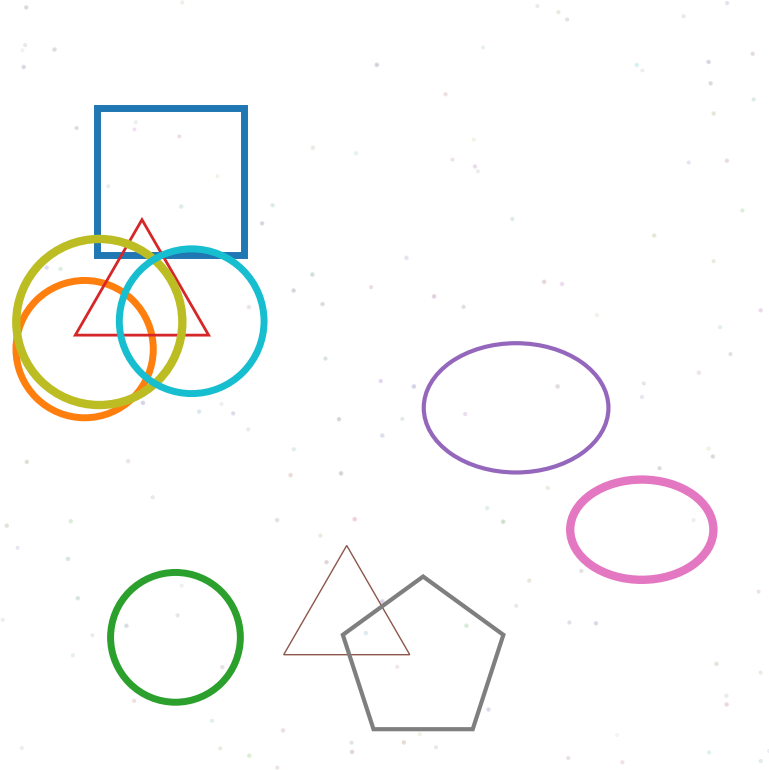[{"shape": "square", "thickness": 2.5, "radius": 0.48, "center": [0.221, 0.764]}, {"shape": "circle", "thickness": 2.5, "radius": 0.45, "center": [0.11, 0.547]}, {"shape": "circle", "thickness": 2.5, "radius": 0.42, "center": [0.228, 0.172]}, {"shape": "triangle", "thickness": 1, "radius": 0.5, "center": [0.184, 0.615]}, {"shape": "oval", "thickness": 1.5, "radius": 0.6, "center": [0.67, 0.47]}, {"shape": "triangle", "thickness": 0.5, "radius": 0.47, "center": [0.45, 0.197]}, {"shape": "oval", "thickness": 3, "radius": 0.46, "center": [0.834, 0.312]}, {"shape": "pentagon", "thickness": 1.5, "radius": 0.55, "center": [0.549, 0.142]}, {"shape": "circle", "thickness": 3, "radius": 0.54, "center": [0.129, 0.582]}, {"shape": "circle", "thickness": 2.5, "radius": 0.47, "center": [0.249, 0.583]}]